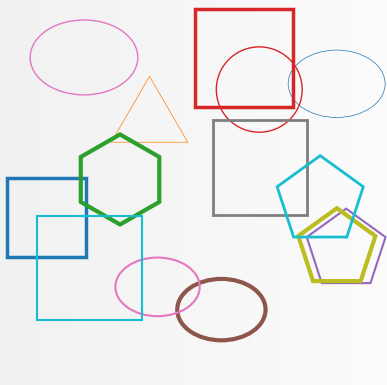[{"shape": "oval", "thickness": 0.5, "radius": 0.63, "center": [0.869, 0.782]}, {"shape": "square", "thickness": 2.5, "radius": 0.51, "center": [0.12, 0.434]}, {"shape": "triangle", "thickness": 0.5, "radius": 0.57, "center": [0.386, 0.688]}, {"shape": "hexagon", "thickness": 3, "radius": 0.58, "center": [0.31, 0.534]}, {"shape": "circle", "thickness": 1, "radius": 0.55, "center": [0.669, 0.767]}, {"shape": "square", "thickness": 2.5, "radius": 0.63, "center": [0.63, 0.849]}, {"shape": "pentagon", "thickness": 1.5, "radius": 0.53, "center": [0.893, 0.351]}, {"shape": "oval", "thickness": 3, "radius": 0.57, "center": [0.571, 0.196]}, {"shape": "oval", "thickness": 1.5, "radius": 0.54, "center": [0.407, 0.255]}, {"shape": "oval", "thickness": 1, "radius": 0.69, "center": [0.217, 0.851]}, {"shape": "square", "thickness": 2, "radius": 0.61, "center": [0.671, 0.565]}, {"shape": "pentagon", "thickness": 3, "radius": 0.52, "center": [0.869, 0.355]}, {"shape": "pentagon", "thickness": 2, "radius": 0.58, "center": [0.826, 0.479]}, {"shape": "square", "thickness": 1.5, "radius": 0.67, "center": [0.231, 0.304]}]